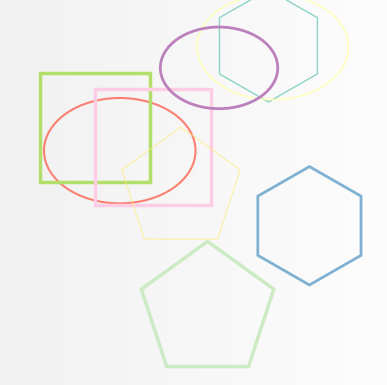[{"shape": "hexagon", "thickness": 1, "radius": 0.73, "center": [0.693, 0.881]}, {"shape": "oval", "thickness": 1, "radius": 0.98, "center": [0.704, 0.878]}, {"shape": "oval", "thickness": 1.5, "radius": 0.98, "center": [0.309, 0.609]}, {"shape": "hexagon", "thickness": 2, "radius": 0.77, "center": [0.799, 0.414]}, {"shape": "square", "thickness": 2.5, "radius": 0.71, "center": [0.245, 0.668]}, {"shape": "square", "thickness": 2.5, "radius": 0.75, "center": [0.395, 0.618]}, {"shape": "oval", "thickness": 2, "radius": 0.76, "center": [0.565, 0.824]}, {"shape": "pentagon", "thickness": 2.5, "radius": 0.9, "center": [0.536, 0.193]}, {"shape": "pentagon", "thickness": 0.5, "radius": 0.8, "center": [0.467, 0.509]}]